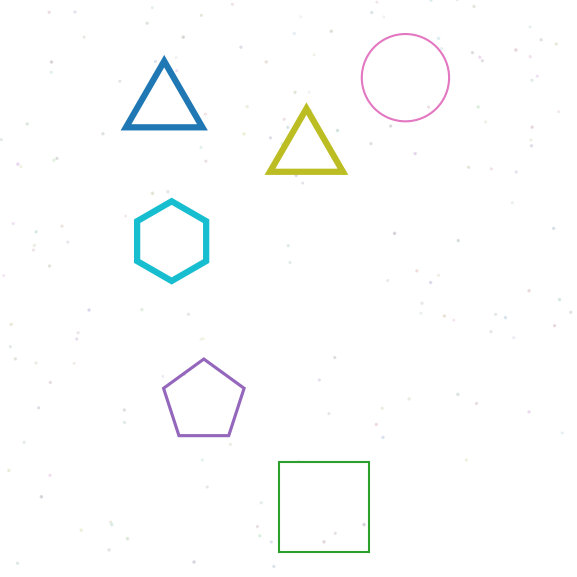[{"shape": "triangle", "thickness": 3, "radius": 0.38, "center": [0.284, 0.817]}, {"shape": "square", "thickness": 1, "radius": 0.39, "center": [0.561, 0.12]}, {"shape": "pentagon", "thickness": 1.5, "radius": 0.37, "center": [0.353, 0.304]}, {"shape": "circle", "thickness": 1, "radius": 0.38, "center": [0.702, 0.865]}, {"shape": "triangle", "thickness": 3, "radius": 0.36, "center": [0.531, 0.738]}, {"shape": "hexagon", "thickness": 3, "radius": 0.35, "center": [0.297, 0.582]}]